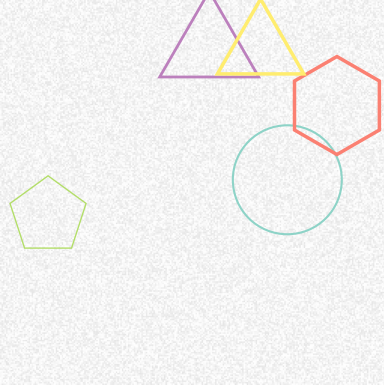[{"shape": "circle", "thickness": 1.5, "radius": 0.71, "center": [0.746, 0.533]}, {"shape": "hexagon", "thickness": 2.5, "radius": 0.64, "center": [0.875, 0.726]}, {"shape": "pentagon", "thickness": 1, "radius": 0.52, "center": [0.125, 0.44]}, {"shape": "triangle", "thickness": 2, "radius": 0.74, "center": [0.543, 0.874]}, {"shape": "triangle", "thickness": 2.5, "radius": 0.65, "center": [0.677, 0.873]}]